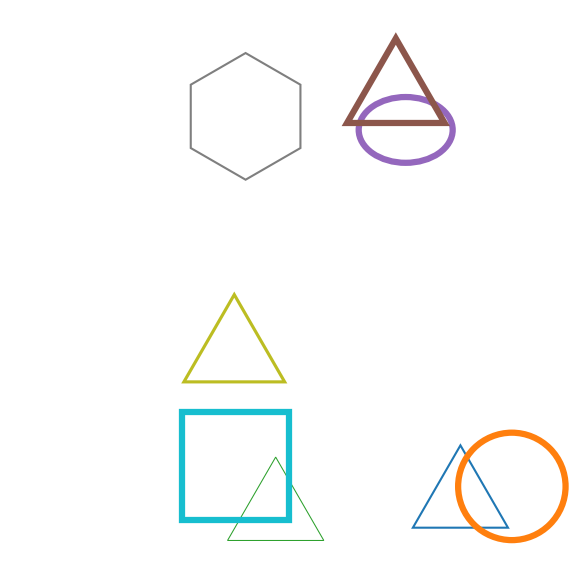[{"shape": "triangle", "thickness": 1, "radius": 0.48, "center": [0.797, 0.133]}, {"shape": "circle", "thickness": 3, "radius": 0.47, "center": [0.886, 0.157]}, {"shape": "triangle", "thickness": 0.5, "radius": 0.48, "center": [0.477, 0.111]}, {"shape": "oval", "thickness": 3, "radius": 0.41, "center": [0.702, 0.774]}, {"shape": "triangle", "thickness": 3, "radius": 0.49, "center": [0.685, 0.835]}, {"shape": "hexagon", "thickness": 1, "radius": 0.55, "center": [0.425, 0.798]}, {"shape": "triangle", "thickness": 1.5, "radius": 0.5, "center": [0.406, 0.388]}, {"shape": "square", "thickness": 3, "radius": 0.46, "center": [0.408, 0.192]}]